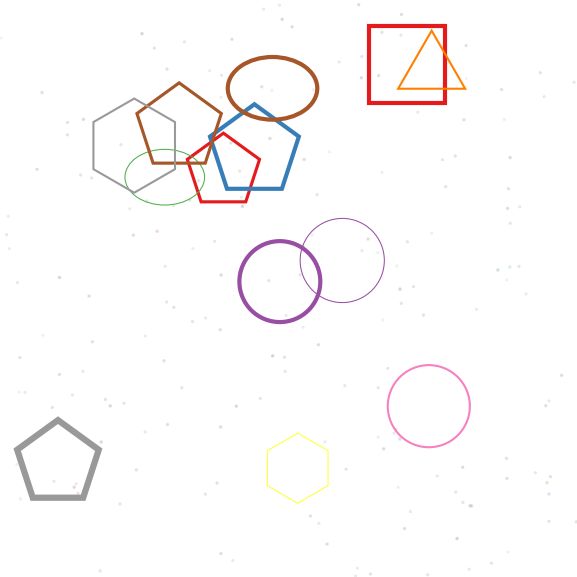[{"shape": "square", "thickness": 2, "radius": 0.33, "center": [0.705, 0.888]}, {"shape": "pentagon", "thickness": 1.5, "radius": 0.33, "center": [0.387, 0.703]}, {"shape": "pentagon", "thickness": 2, "radius": 0.4, "center": [0.441, 0.738]}, {"shape": "oval", "thickness": 0.5, "radius": 0.34, "center": [0.285, 0.692]}, {"shape": "circle", "thickness": 2, "radius": 0.35, "center": [0.485, 0.512]}, {"shape": "circle", "thickness": 0.5, "radius": 0.36, "center": [0.593, 0.548]}, {"shape": "triangle", "thickness": 1, "radius": 0.34, "center": [0.747, 0.879]}, {"shape": "hexagon", "thickness": 0.5, "radius": 0.3, "center": [0.516, 0.188]}, {"shape": "oval", "thickness": 2, "radius": 0.39, "center": [0.472, 0.846]}, {"shape": "pentagon", "thickness": 1.5, "radius": 0.38, "center": [0.31, 0.779]}, {"shape": "circle", "thickness": 1, "radius": 0.36, "center": [0.743, 0.296]}, {"shape": "hexagon", "thickness": 1, "radius": 0.41, "center": [0.232, 0.747]}, {"shape": "pentagon", "thickness": 3, "radius": 0.37, "center": [0.1, 0.197]}]